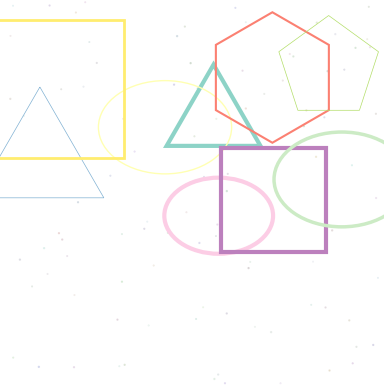[{"shape": "triangle", "thickness": 3, "radius": 0.7, "center": [0.555, 0.691]}, {"shape": "oval", "thickness": 1, "radius": 0.87, "center": [0.429, 0.669]}, {"shape": "hexagon", "thickness": 1.5, "radius": 0.85, "center": [0.707, 0.799]}, {"shape": "triangle", "thickness": 0.5, "radius": 0.96, "center": [0.104, 0.582]}, {"shape": "pentagon", "thickness": 0.5, "radius": 0.68, "center": [0.854, 0.824]}, {"shape": "oval", "thickness": 3, "radius": 0.71, "center": [0.568, 0.44]}, {"shape": "square", "thickness": 3, "radius": 0.68, "center": [0.71, 0.481]}, {"shape": "oval", "thickness": 2.5, "radius": 0.88, "center": [0.888, 0.534]}, {"shape": "square", "thickness": 2, "radius": 0.89, "center": [0.142, 0.769]}]